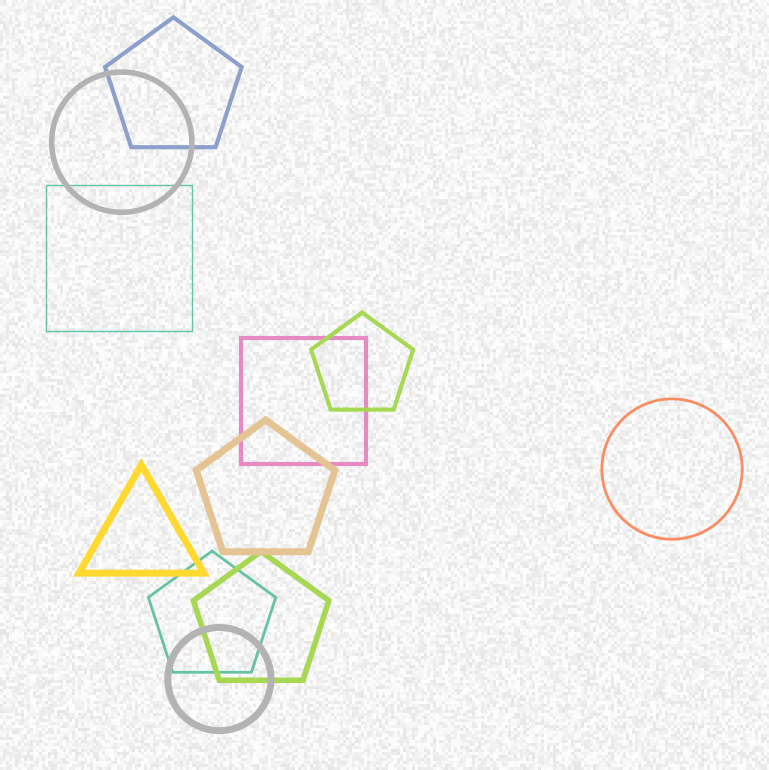[{"shape": "pentagon", "thickness": 1, "radius": 0.44, "center": [0.275, 0.197]}, {"shape": "square", "thickness": 0.5, "radius": 0.47, "center": [0.154, 0.665]}, {"shape": "circle", "thickness": 1, "radius": 0.46, "center": [0.873, 0.391]}, {"shape": "pentagon", "thickness": 1.5, "radius": 0.47, "center": [0.225, 0.884]}, {"shape": "square", "thickness": 1.5, "radius": 0.41, "center": [0.394, 0.48]}, {"shape": "pentagon", "thickness": 2, "radius": 0.46, "center": [0.339, 0.191]}, {"shape": "pentagon", "thickness": 1.5, "radius": 0.35, "center": [0.47, 0.524]}, {"shape": "triangle", "thickness": 2.5, "radius": 0.47, "center": [0.184, 0.302]}, {"shape": "pentagon", "thickness": 2.5, "radius": 0.47, "center": [0.345, 0.36]}, {"shape": "circle", "thickness": 2.5, "radius": 0.34, "center": [0.285, 0.118]}, {"shape": "circle", "thickness": 2, "radius": 0.46, "center": [0.158, 0.815]}]